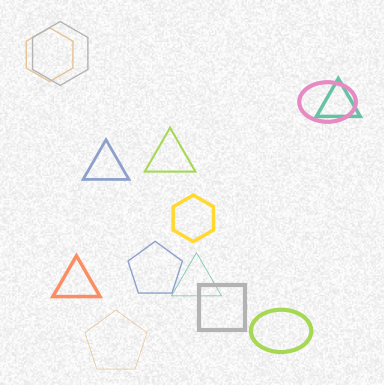[{"shape": "triangle", "thickness": 0.5, "radius": 0.37, "center": [0.51, 0.269]}, {"shape": "triangle", "thickness": 2.5, "radius": 0.33, "center": [0.879, 0.731]}, {"shape": "triangle", "thickness": 2.5, "radius": 0.35, "center": [0.199, 0.265]}, {"shape": "pentagon", "thickness": 1, "radius": 0.37, "center": [0.403, 0.299]}, {"shape": "triangle", "thickness": 2, "radius": 0.34, "center": [0.275, 0.568]}, {"shape": "oval", "thickness": 3, "radius": 0.37, "center": [0.851, 0.735]}, {"shape": "oval", "thickness": 3, "radius": 0.39, "center": [0.73, 0.141]}, {"shape": "triangle", "thickness": 1.5, "radius": 0.38, "center": [0.442, 0.592]}, {"shape": "hexagon", "thickness": 2.5, "radius": 0.3, "center": [0.502, 0.433]}, {"shape": "pentagon", "thickness": 0.5, "radius": 0.42, "center": [0.301, 0.11]}, {"shape": "hexagon", "thickness": 1, "radius": 0.35, "center": [0.129, 0.858]}, {"shape": "hexagon", "thickness": 1, "radius": 0.42, "center": [0.156, 0.861]}, {"shape": "square", "thickness": 3, "radius": 0.3, "center": [0.577, 0.201]}]